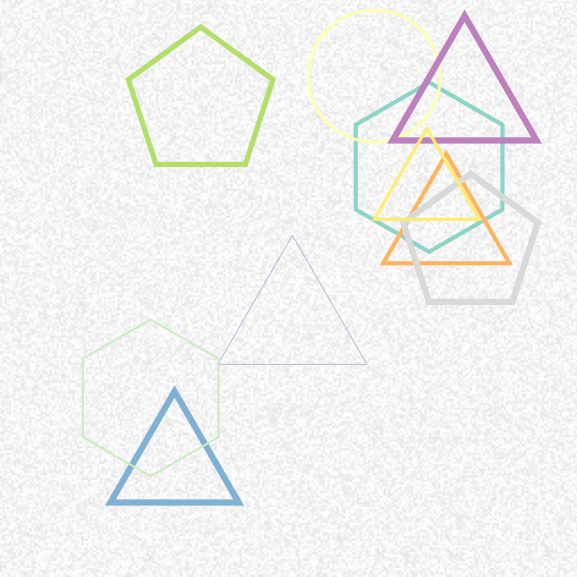[{"shape": "hexagon", "thickness": 2, "radius": 0.73, "center": [0.743, 0.71]}, {"shape": "circle", "thickness": 1.5, "radius": 0.57, "center": [0.648, 0.867]}, {"shape": "triangle", "thickness": 0.5, "radius": 0.75, "center": [0.506, 0.443]}, {"shape": "triangle", "thickness": 3, "radius": 0.64, "center": [0.302, 0.193]}, {"shape": "triangle", "thickness": 2, "radius": 0.63, "center": [0.773, 0.606]}, {"shape": "pentagon", "thickness": 2.5, "radius": 0.66, "center": [0.347, 0.821]}, {"shape": "pentagon", "thickness": 3, "radius": 0.61, "center": [0.815, 0.576]}, {"shape": "triangle", "thickness": 3, "radius": 0.72, "center": [0.805, 0.828]}, {"shape": "hexagon", "thickness": 1, "radius": 0.68, "center": [0.261, 0.31]}, {"shape": "triangle", "thickness": 1.5, "radius": 0.52, "center": [0.739, 0.672]}]